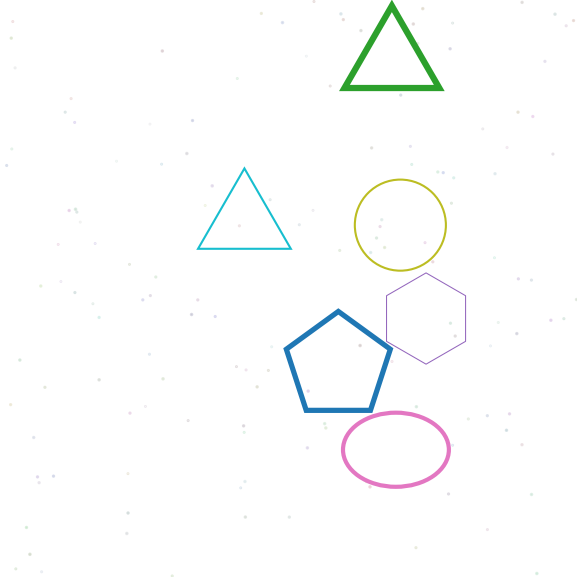[{"shape": "pentagon", "thickness": 2.5, "radius": 0.47, "center": [0.586, 0.365]}, {"shape": "triangle", "thickness": 3, "radius": 0.47, "center": [0.679, 0.894]}, {"shape": "hexagon", "thickness": 0.5, "radius": 0.4, "center": [0.738, 0.448]}, {"shape": "oval", "thickness": 2, "radius": 0.46, "center": [0.686, 0.22]}, {"shape": "circle", "thickness": 1, "radius": 0.39, "center": [0.693, 0.609]}, {"shape": "triangle", "thickness": 1, "radius": 0.46, "center": [0.423, 0.615]}]